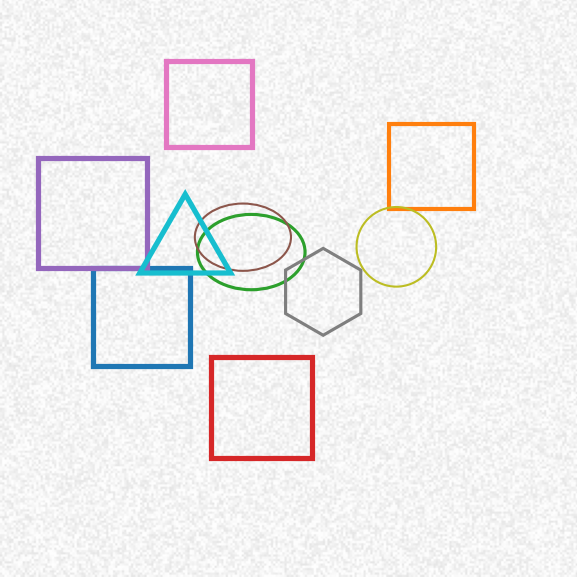[{"shape": "square", "thickness": 2.5, "radius": 0.42, "center": [0.245, 0.45]}, {"shape": "square", "thickness": 2, "radius": 0.37, "center": [0.747, 0.711]}, {"shape": "oval", "thickness": 1.5, "radius": 0.47, "center": [0.435, 0.563]}, {"shape": "square", "thickness": 2.5, "radius": 0.44, "center": [0.452, 0.293]}, {"shape": "square", "thickness": 2.5, "radius": 0.47, "center": [0.16, 0.63]}, {"shape": "oval", "thickness": 1, "radius": 0.42, "center": [0.421, 0.588]}, {"shape": "square", "thickness": 2.5, "radius": 0.37, "center": [0.362, 0.819]}, {"shape": "hexagon", "thickness": 1.5, "radius": 0.38, "center": [0.56, 0.494]}, {"shape": "circle", "thickness": 1, "radius": 0.34, "center": [0.686, 0.572]}, {"shape": "triangle", "thickness": 2.5, "radius": 0.45, "center": [0.321, 0.572]}]